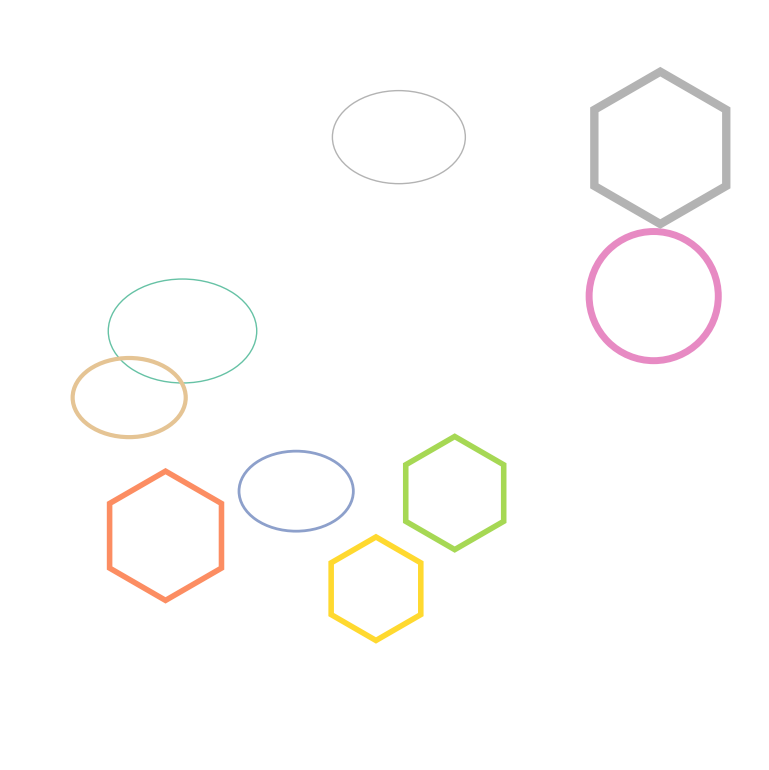[{"shape": "oval", "thickness": 0.5, "radius": 0.48, "center": [0.237, 0.57]}, {"shape": "hexagon", "thickness": 2, "radius": 0.42, "center": [0.215, 0.304]}, {"shape": "oval", "thickness": 1, "radius": 0.37, "center": [0.385, 0.362]}, {"shape": "circle", "thickness": 2.5, "radius": 0.42, "center": [0.849, 0.615]}, {"shape": "hexagon", "thickness": 2, "radius": 0.37, "center": [0.591, 0.36]}, {"shape": "hexagon", "thickness": 2, "radius": 0.34, "center": [0.488, 0.235]}, {"shape": "oval", "thickness": 1.5, "radius": 0.37, "center": [0.168, 0.484]}, {"shape": "oval", "thickness": 0.5, "radius": 0.43, "center": [0.518, 0.822]}, {"shape": "hexagon", "thickness": 3, "radius": 0.49, "center": [0.858, 0.808]}]